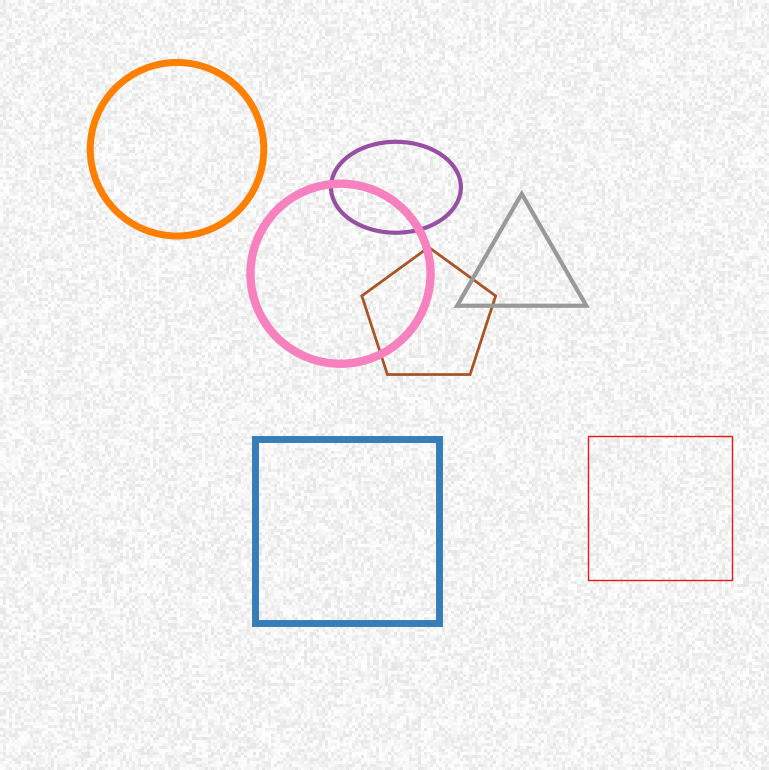[{"shape": "square", "thickness": 0.5, "radius": 0.47, "center": [0.857, 0.34]}, {"shape": "square", "thickness": 2.5, "radius": 0.6, "center": [0.451, 0.311]}, {"shape": "oval", "thickness": 1.5, "radius": 0.42, "center": [0.514, 0.757]}, {"shape": "circle", "thickness": 2.5, "radius": 0.56, "center": [0.23, 0.806]}, {"shape": "pentagon", "thickness": 1, "radius": 0.46, "center": [0.557, 0.588]}, {"shape": "circle", "thickness": 3, "radius": 0.58, "center": [0.442, 0.645]}, {"shape": "triangle", "thickness": 1.5, "radius": 0.48, "center": [0.678, 0.651]}]